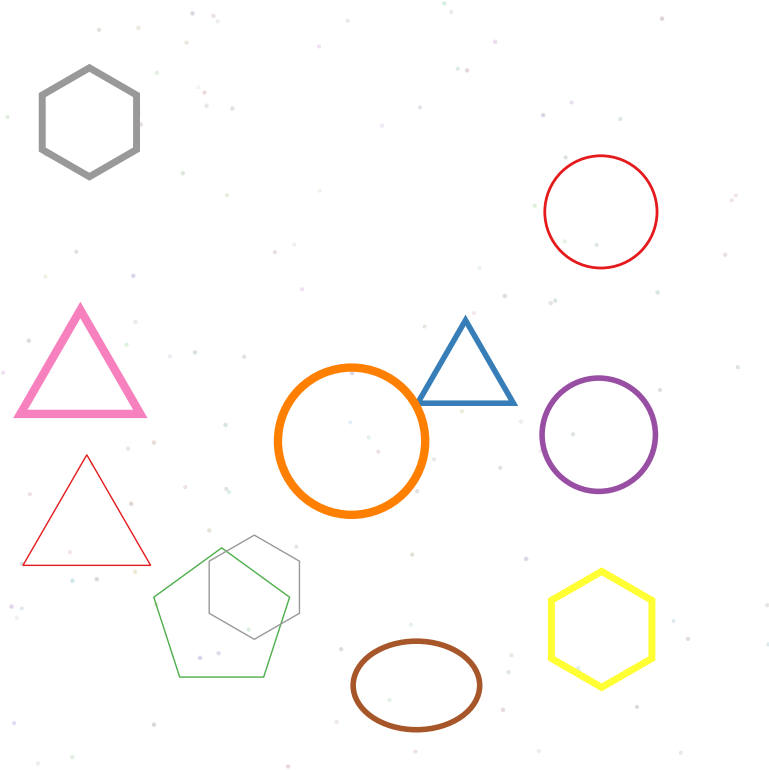[{"shape": "circle", "thickness": 1, "radius": 0.36, "center": [0.78, 0.725]}, {"shape": "triangle", "thickness": 0.5, "radius": 0.48, "center": [0.113, 0.314]}, {"shape": "triangle", "thickness": 2, "radius": 0.36, "center": [0.605, 0.512]}, {"shape": "pentagon", "thickness": 0.5, "radius": 0.46, "center": [0.288, 0.196]}, {"shape": "circle", "thickness": 2, "radius": 0.37, "center": [0.778, 0.435]}, {"shape": "circle", "thickness": 3, "radius": 0.48, "center": [0.457, 0.427]}, {"shape": "hexagon", "thickness": 2.5, "radius": 0.38, "center": [0.781, 0.183]}, {"shape": "oval", "thickness": 2, "radius": 0.41, "center": [0.541, 0.11]}, {"shape": "triangle", "thickness": 3, "radius": 0.45, "center": [0.104, 0.507]}, {"shape": "hexagon", "thickness": 2.5, "radius": 0.35, "center": [0.116, 0.841]}, {"shape": "hexagon", "thickness": 0.5, "radius": 0.34, "center": [0.33, 0.237]}]